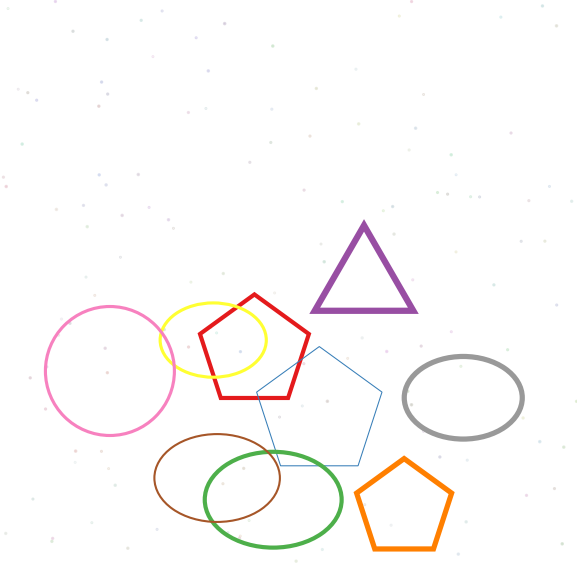[{"shape": "pentagon", "thickness": 2, "radius": 0.5, "center": [0.441, 0.39]}, {"shape": "pentagon", "thickness": 0.5, "radius": 0.57, "center": [0.553, 0.285]}, {"shape": "oval", "thickness": 2, "radius": 0.59, "center": [0.473, 0.134]}, {"shape": "triangle", "thickness": 3, "radius": 0.49, "center": [0.63, 0.51]}, {"shape": "pentagon", "thickness": 2.5, "radius": 0.43, "center": [0.7, 0.119]}, {"shape": "oval", "thickness": 1.5, "radius": 0.46, "center": [0.369, 0.41]}, {"shape": "oval", "thickness": 1, "radius": 0.54, "center": [0.376, 0.171]}, {"shape": "circle", "thickness": 1.5, "radius": 0.56, "center": [0.19, 0.357]}, {"shape": "oval", "thickness": 2.5, "radius": 0.51, "center": [0.802, 0.31]}]